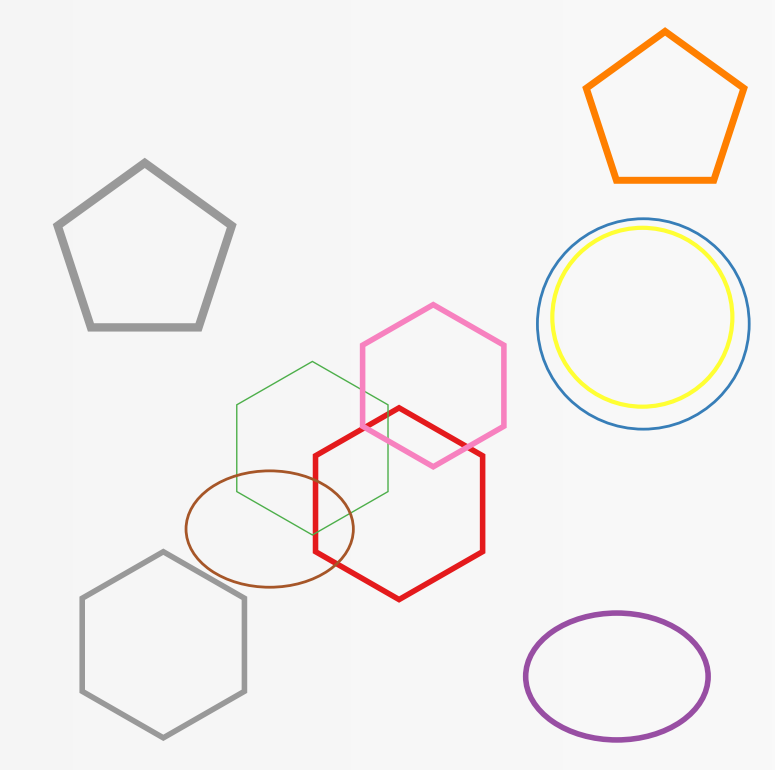[{"shape": "hexagon", "thickness": 2, "radius": 0.62, "center": [0.515, 0.346]}, {"shape": "circle", "thickness": 1, "radius": 0.68, "center": [0.83, 0.579]}, {"shape": "hexagon", "thickness": 0.5, "radius": 0.56, "center": [0.403, 0.418]}, {"shape": "oval", "thickness": 2, "radius": 0.59, "center": [0.796, 0.121]}, {"shape": "pentagon", "thickness": 2.5, "radius": 0.53, "center": [0.858, 0.852]}, {"shape": "circle", "thickness": 1.5, "radius": 0.58, "center": [0.829, 0.588]}, {"shape": "oval", "thickness": 1, "radius": 0.54, "center": [0.348, 0.313]}, {"shape": "hexagon", "thickness": 2, "radius": 0.53, "center": [0.559, 0.499]}, {"shape": "hexagon", "thickness": 2, "radius": 0.6, "center": [0.211, 0.163]}, {"shape": "pentagon", "thickness": 3, "radius": 0.59, "center": [0.187, 0.67]}]